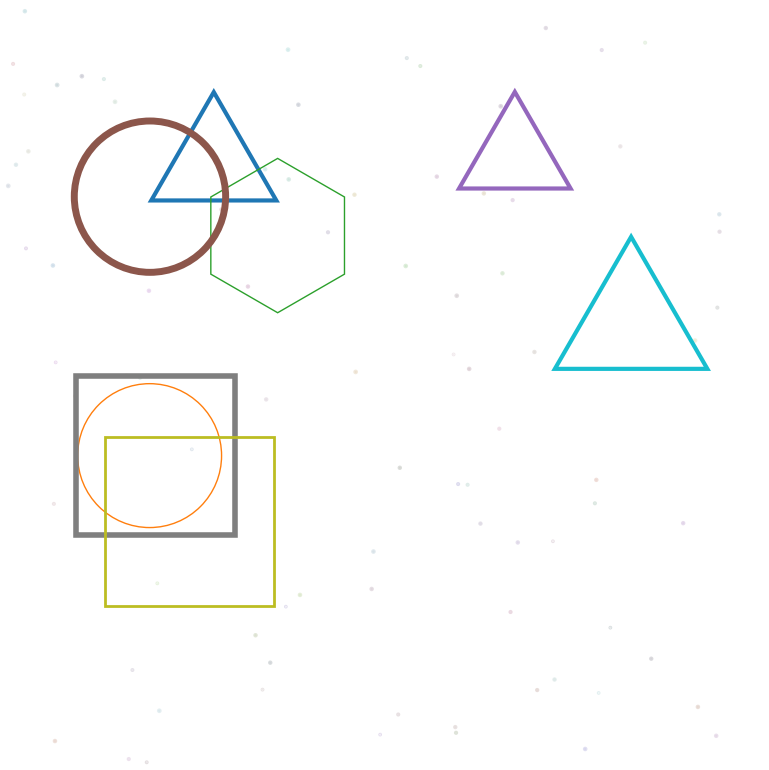[{"shape": "triangle", "thickness": 1.5, "radius": 0.47, "center": [0.278, 0.787]}, {"shape": "circle", "thickness": 0.5, "radius": 0.47, "center": [0.194, 0.408]}, {"shape": "hexagon", "thickness": 0.5, "radius": 0.5, "center": [0.361, 0.694]}, {"shape": "triangle", "thickness": 1.5, "radius": 0.42, "center": [0.669, 0.797]}, {"shape": "circle", "thickness": 2.5, "radius": 0.49, "center": [0.195, 0.745]}, {"shape": "square", "thickness": 2, "radius": 0.52, "center": [0.202, 0.409]}, {"shape": "square", "thickness": 1, "radius": 0.55, "center": [0.246, 0.322]}, {"shape": "triangle", "thickness": 1.5, "radius": 0.57, "center": [0.82, 0.578]}]